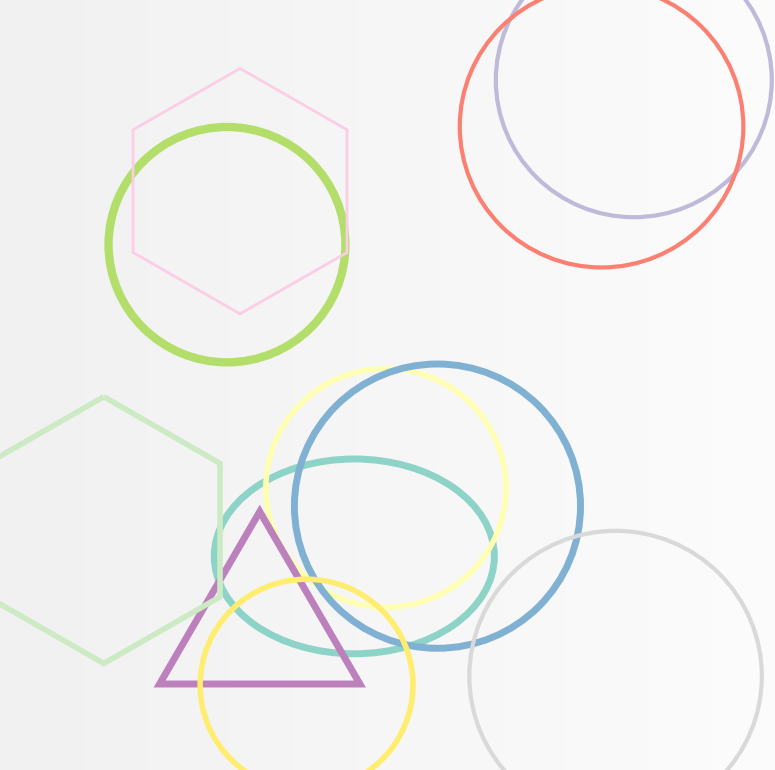[{"shape": "oval", "thickness": 2.5, "radius": 0.9, "center": [0.457, 0.277]}, {"shape": "circle", "thickness": 2, "radius": 0.77, "center": [0.498, 0.366]}, {"shape": "circle", "thickness": 1.5, "radius": 0.89, "center": [0.818, 0.896]}, {"shape": "circle", "thickness": 1.5, "radius": 0.91, "center": [0.776, 0.836]}, {"shape": "circle", "thickness": 2.5, "radius": 0.92, "center": [0.564, 0.343]}, {"shape": "circle", "thickness": 3, "radius": 0.76, "center": [0.293, 0.682]}, {"shape": "hexagon", "thickness": 1, "radius": 0.8, "center": [0.31, 0.752]}, {"shape": "circle", "thickness": 1.5, "radius": 0.94, "center": [0.794, 0.122]}, {"shape": "triangle", "thickness": 2.5, "radius": 0.75, "center": [0.335, 0.186]}, {"shape": "hexagon", "thickness": 2, "radius": 0.87, "center": [0.134, 0.312]}, {"shape": "circle", "thickness": 2, "radius": 0.69, "center": [0.396, 0.11]}]